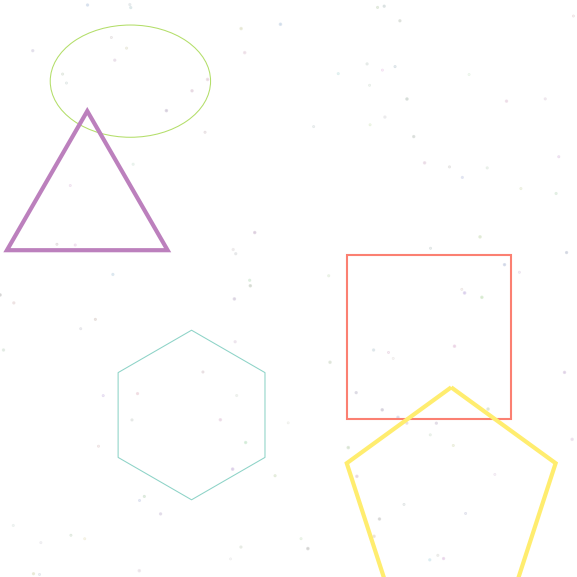[{"shape": "hexagon", "thickness": 0.5, "radius": 0.73, "center": [0.332, 0.281]}, {"shape": "square", "thickness": 1, "radius": 0.71, "center": [0.743, 0.416]}, {"shape": "oval", "thickness": 0.5, "radius": 0.69, "center": [0.226, 0.859]}, {"shape": "triangle", "thickness": 2, "radius": 0.8, "center": [0.151, 0.646]}, {"shape": "pentagon", "thickness": 2, "radius": 0.95, "center": [0.781, 0.138]}]